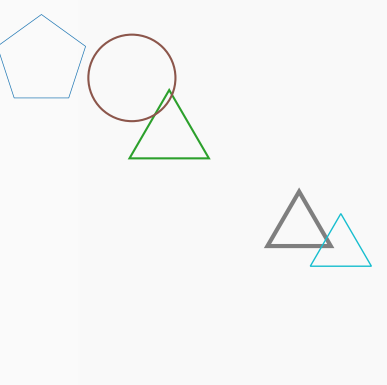[{"shape": "pentagon", "thickness": 0.5, "radius": 0.6, "center": [0.107, 0.843]}, {"shape": "triangle", "thickness": 1.5, "radius": 0.59, "center": [0.437, 0.648]}, {"shape": "circle", "thickness": 1.5, "radius": 0.56, "center": [0.34, 0.798]}, {"shape": "triangle", "thickness": 3, "radius": 0.47, "center": [0.772, 0.408]}, {"shape": "triangle", "thickness": 1, "radius": 0.46, "center": [0.88, 0.354]}]